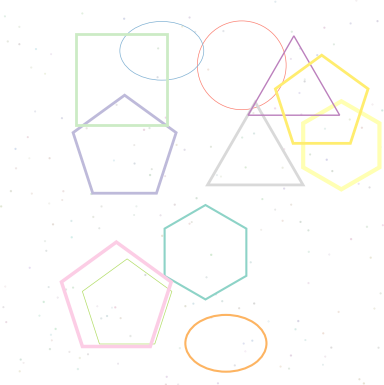[{"shape": "hexagon", "thickness": 1.5, "radius": 0.61, "center": [0.534, 0.345]}, {"shape": "hexagon", "thickness": 3, "radius": 0.57, "center": [0.887, 0.623]}, {"shape": "pentagon", "thickness": 2, "radius": 0.7, "center": [0.324, 0.612]}, {"shape": "circle", "thickness": 0.5, "radius": 0.58, "center": [0.628, 0.83]}, {"shape": "oval", "thickness": 0.5, "radius": 0.54, "center": [0.42, 0.868]}, {"shape": "oval", "thickness": 1.5, "radius": 0.53, "center": [0.587, 0.108]}, {"shape": "pentagon", "thickness": 0.5, "radius": 0.61, "center": [0.33, 0.205]}, {"shape": "pentagon", "thickness": 2.5, "radius": 0.75, "center": [0.302, 0.221]}, {"shape": "triangle", "thickness": 2, "radius": 0.72, "center": [0.663, 0.591]}, {"shape": "triangle", "thickness": 1, "radius": 0.69, "center": [0.763, 0.769]}, {"shape": "square", "thickness": 2, "radius": 0.59, "center": [0.316, 0.793]}, {"shape": "pentagon", "thickness": 2, "radius": 0.63, "center": [0.836, 0.73]}]